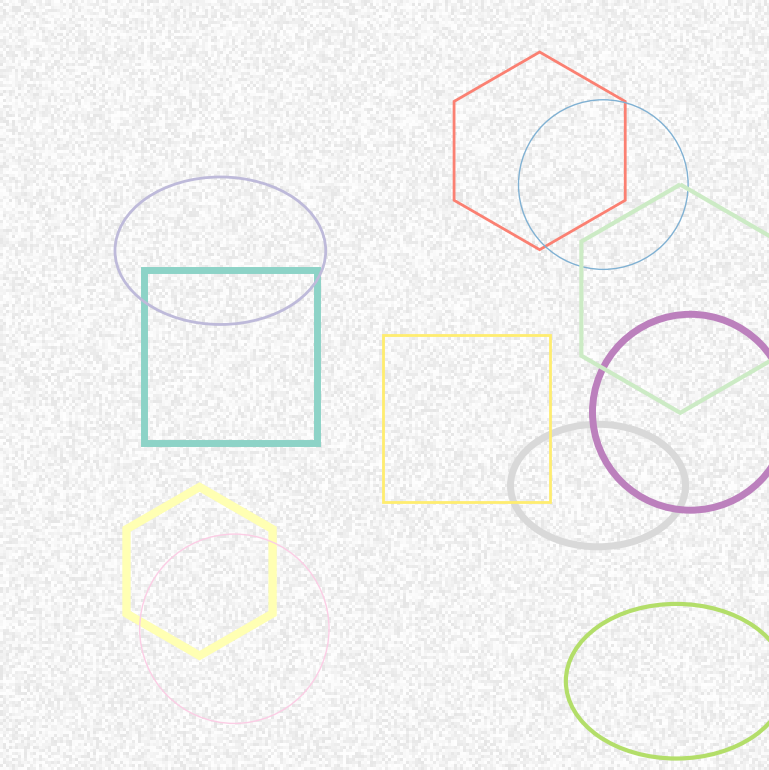[{"shape": "square", "thickness": 2.5, "radius": 0.56, "center": [0.299, 0.538]}, {"shape": "hexagon", "thickness": 3, "radius": 0.55, "center": [0.259, 0.258]}, {"shape": "oval", "thickness": 1, "radius": 0.68, "center": [0.286, 0.674]}, {"shape": "hexagon", "thickness": 1, "radius": 0.64, "center": [0.701, 0.804]}, {"shape": "circle", "thickness": 0.5, "radius": 0.55, "center": [0.784, 0.76]}, {"shape": "oval", "thickness": 1.5, "radius": 0.72, "center": [0.878, 0.115]}, {"shape": "circle", "thickness": 0.5, "radius": 0.61, "center": [0.304, 0.183]}, {"shape": "oval", "thickness": 2.5, "radius": 0.57, "center": [0.777, 0.369]}, {"shape": "circle", "thickness": 2.5, "radius": 0.64, "center": [0.897, 0.465]}, {"shape": "hexagon", "thickness": 1.5, "radius": 0.74, "center": [0.883, 0.612]}, {"shape": "square", "thickness": 1, "radius": 0.54, "center": [0.606, 0.456]}]